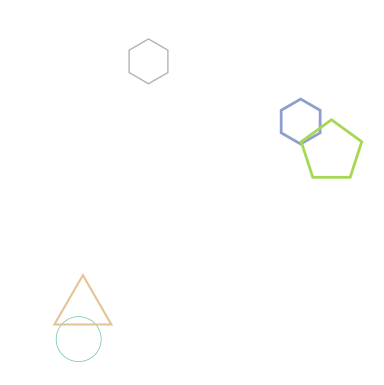[{"shape": "circle", "thickness": 0.5, "radius": 0.29, "center": [0.204, 0.119]}, {"shape": "hexagon", "thickness": 2, "radius": 0.29, "center": [0.781, 0.684]}, {"shape": "pentagon", "thickness": 2, "radius": 0.41, "center": [0.861, 0.606]}, {"shape": "triangle", "thickness": 1.5, "radius": 0.43, "center": [0.215, 0.2]}, {"shape": "hexagon", "thickness": 1, "radius": 0.29, "center": [0.386, 0.841]}]